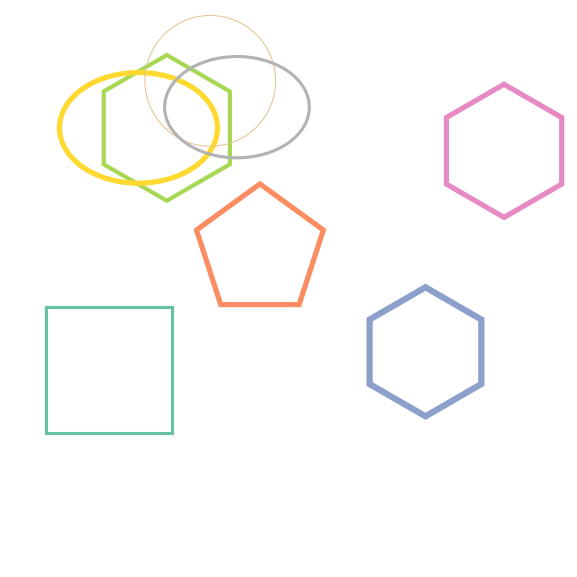[{"shape": "square", "thickness": 1.5, "radius": 0.55, "center": [0.189, 0.358]}, {"shape": "pentagon", "thickness": 2.5, "radius": 0.58, "center": [0.45, 0.565]}, {"shape": "hexagon", "thickness": 3, "radius": 0.56, "center": [0.737, 0.39]}, {"shape": "hexagon", "thickness": 2.5, "radius": 0.58, "center": [0.873, 0.738]}, {"shape": "hexagon", "thickness": 2, "radius": 0.63, "center": [0.289, 0.778]}, {"shape": "oval", "thickness": 2.5, "radius": 0.68, "center": [0.24, 0.778]}, {"shape": "circle", "thickness": 0.5, "radius": 0.57, "center": [0.364, 0.859]}, {"shape": "oval", "thickness": 1.5, "radius": 0.63, "center": [0.41, 0.814]}]